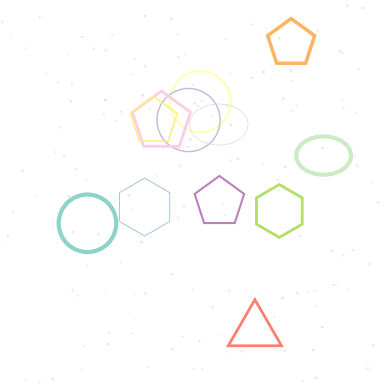[{"shape": "circle", "thickness": 3, "radius": 0.37, "center": [0.227, 0.42]}, {"shape": "circle", "thickness": 1.5, "radius": 0.4, "center": [0.52, 0.736]}, {"shape": "circle", "thickness": 1, "radius": 0.41, "center": [0.49, 0.688]}, {"shape": "triangle", "thickness": 2, "radius": 0.4, "center": [0.662, 0.142]}, {"shape": "hexagon", "thickness": 0.5, "radius": 0.38, "center": [0.376, 0.462]}, {"shape": "pentagon", "thickness": 2.5, "radius": 0.32, "center": [0.756, 0.888]}, {"shape": "hexagon", "thickness": 2, "radius": 0.34, "center": [0.726, 0.452]}, {"shape": "pentagon", "thickness": 2, "radius": 0.4, "center": [0.419, 0.684]}, {"shape": "oval", "thickness": 0.5, "radius": 0.38, "center": [0.568, 0.677]}, {"shape": "pentagon", "thickness": 1.5, "radius": 0.34, "center": [0.57, 0.475]}, {"shape": "oval", "thickness": 3, "radius": 0.36, "center": [0.841, 0.596]}, {"shape": "pentagon", "thickness": 1, "radius": 0.32, "center": [0.399, 0.685]}]